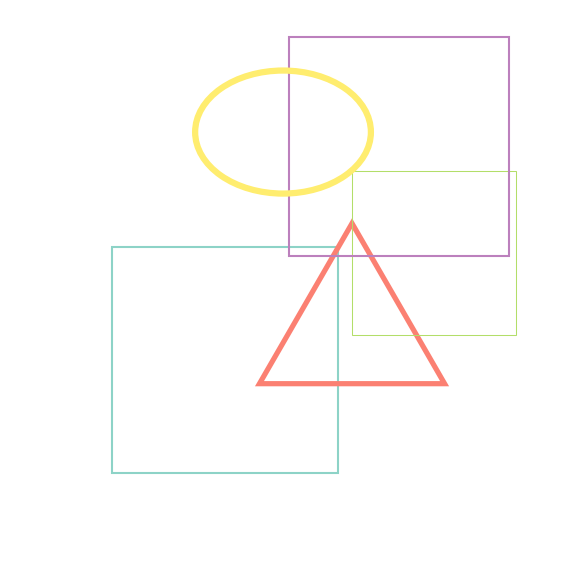[{"shape": "square", "thickness": 1, "radius": 0.98, "center": [0.389, 0.376]}, {"shape": "triangle", "thickness": 2.5, "radius": 0.93, "center": [0.61, 0.427]}, {"shape": "square", "thickness": 0.5, "radius": 0.71, "center": [0.752, 0.561]}, {"shape": "square", "thickness": 1, "radius": 0.95, "center": [0.691, 0.745]}, {"shape": "oval", "thickness": 3, "radius": 0.76, "center": [0.49, 0.77]}]